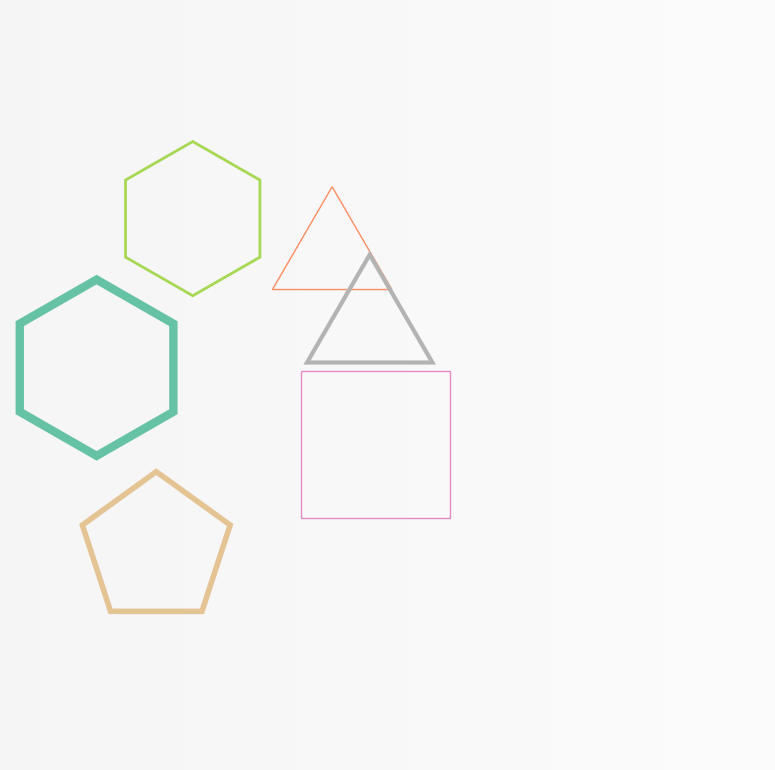[{"shape": "hexagon", "thickness": 3, "radius": 0.57, "center": [0.125, 0.522]}, {"shape": "triangle", "thickness": 0.5, "radius": 0.44, "center": [0.429, 0.668]}, {"shape": "square", "thickness": 0.5, "radius": 0.48, "center": [0.484, 0.423]}, {"shape": "hexagon", "thickness": 1, "radius": 0.5, "center": [0.249, 0.716]}, {"shape": "pentagon", "thickness": 2, "radius": 0.5, "center": [0.202, 0.287]}, {"shape": "triangle", "thickness": 1.5, "radius": 0.47, "center": [0.477, 0.576]}]